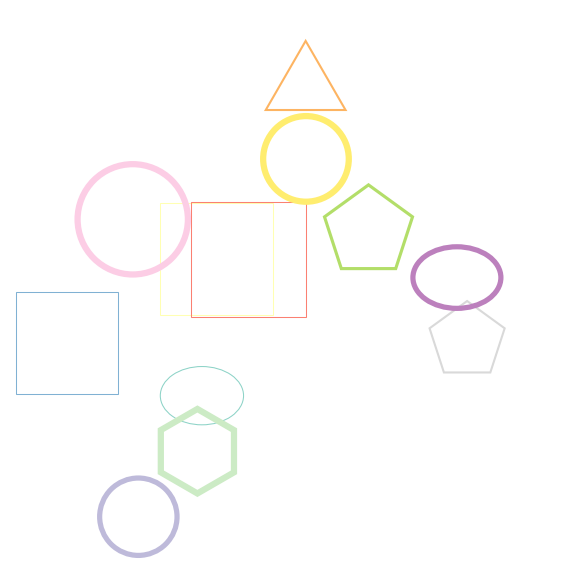[{"shape": "oval", "thickness": 0.5, "radius": 0.36, "center": [0.35, 0.314]}, {"shape": "square", "thickness": 0.5, "radius": 0.49, "center": [0.375, 0.551]}, {"shape": "circle", "thickness": 2.5, "radius": 0.33, "center": [0.24, 0.104]}, {"shape": "square", "thickness": 0.5, "radius": 0.5, "center": [0.43, 0.549]}, {"shape": "square", "thickness": 0.5, "radius": 0.44, "center": [0.117, 0.405]}, {"shape": "triangle", "thickness": 1, "radius": 0.4, "center": [0.529, 0.849]}, {"shape": "pentagon", "thickness": 1.5, "radius": 0.4, "center": [0.638, 0.599]}, {"shape": "circle", "thickness": 3, "radius": 0.48, "center": [0.23, 0.619]}, {"shape": "pentagon", "thickness": 1, "radius": 0.34, "center": [0.809, 0.409]}, {"shape": "oval", "thickness": 2.5, "radius": 0.38, "center": [0.791, 0.518]}, {"shape": "hexagon", "thickness": 3, "radius": 0.37, "center": [0.342, 0.218]}, {"shape": "circle", "thickness": 3, "radius": 0.37, "center": [0.53, 0.724]}]